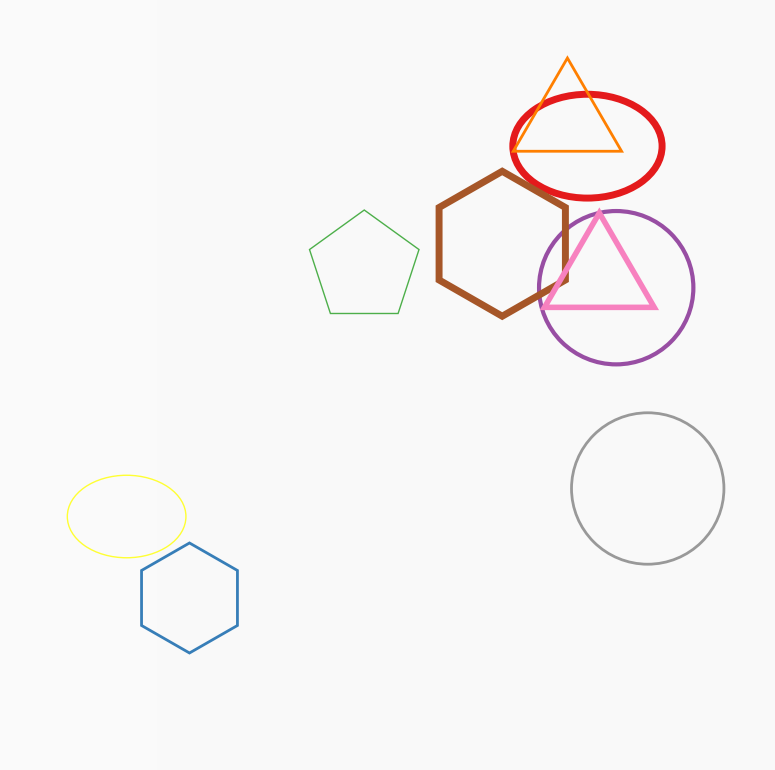[{"shape": "oval", "thickness": 2.5, "radius": 0.48, "center": [0.758, 0.81]}, {"shape": "hexagon", "thickness": 1, "radius": 0.36, "center": [0.245, 0.223]}, {"shape": "pentagon", "thickness": 0.5, "radius": 0.37, "center": [0.47, 0.653]}, {"shape": "circle", "thickness": 1.5, "radius": 0.5, "center": [0.795, 0.626]}, {"shape": "triangle", "thickness": 1, "radius": 0.4, "center": [0.732, 0.844]}, {"shape": "oval", "thickness": 0.5, "radius": 0.38, "center": [0.163, 0.329]}, {"shape": "hexagon", "thickness": 2.5, "radius": 0.47, "center": [0.648, 0.683]}, {"shape": "triangle", "thickness": 2, "radius": 0.41, "center": [0.773, 0.642]}, {"shape": "circle", "thickness": 1, "radius": 0.49, "center": [0.836, 0.366]}]